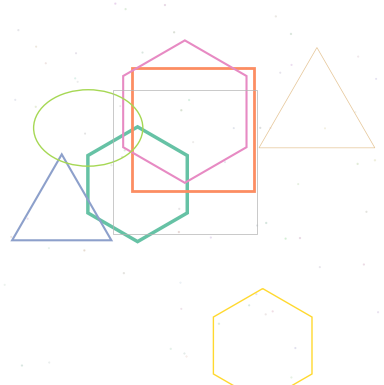[{"shape": "hexagon", "thickness": 2.5, "radius": 0.75, "center": [0.357, 0.522]}, {"shape": "square", "thickness": 2, "radius": 0.8, "center": [0.501, 0.664]}, {"shape": "triangle", "thickness": 1.5, "radius": 0.74, "center": [0.16, 0.45]}, {"shape": "hexagon", "thickness": 1.5, "radius": 0.92, "center": [0.48, 0.71]}, {"shape": "oval", "thickness": 1, "radius": 0.71, "center": [0.229, 0.668]}, {"shape": "hexagon", "thickness": 1, "radius": 0.74, "center": [0.682, 0.103]}, {"shape": "triangle", "thickness": 0.5, "radius": 0.87, "center": [0.823, 0.703]}, {"shape": "square", "thickness": 0.5, "radius": 0.93, "center": [0.481, 0.579]}]